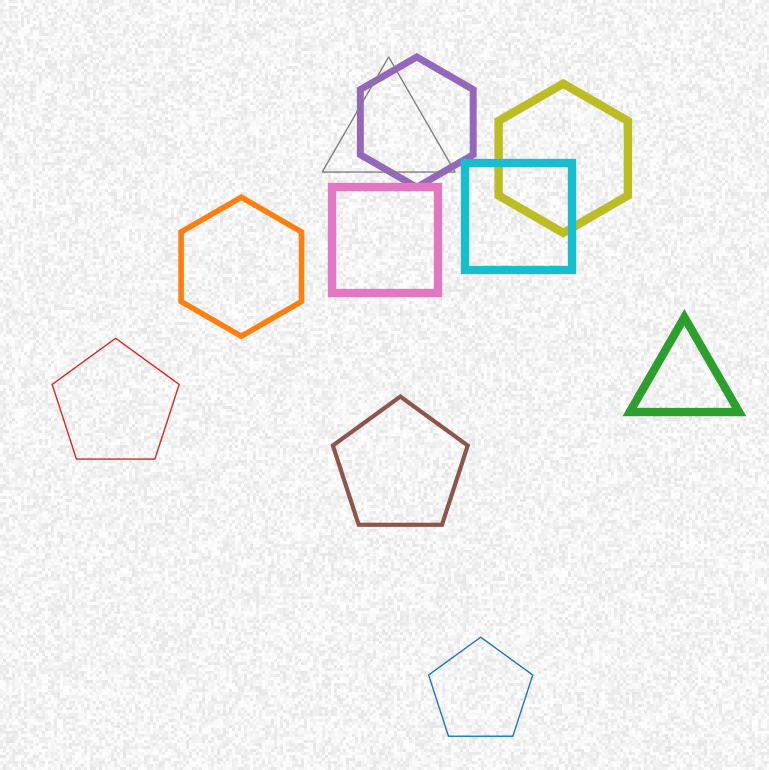[{"shape": "pentagon", "thickness": 0.5, "radius": 0.36, "center": [0.624, 0.101]}, {"shape": "hexagon", "thickness": 2, "radius": 0.45, "center": [0.313, 0.654]}, {"shape": "triangle", "thickness": 3, "radius": 0.41, "center": [0.889, 0.506]}, {"shape": "pentagon", "thickness": 0.5, "radius": 0.43, "center": [0.15, 0.474]}, {"shape": "hexagon", "thickness": 2.5, "radius": 0.42, "center": [0.541, 0.841]}, {"shape": "pentagon", "thickness": 1.5, "radius": 0.46, "center": [0.52, 0.393]}, {"shape": "square", "thickness": 3, "radius": 0.34, "center": [0.5, 0.689]}, {"shape": "triangle", "thickness": 0.5, "radius": 0.5, "center": [0.505, 0.826]}, {"shape": "hexagon", "thickness": 3, "radius": 0.48, "center": [0.732, 0.794]}, {"shape": "square", "thickness": 3, "radius": 0.35, "center": [0.673, 0.718]}]